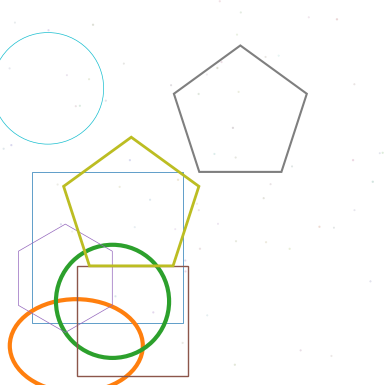[{"shape": "square", "thickness": 0.5, "radius": 0.98, "center": [0.279, 0.357]}, {"shape": "oval", "thickness": 3, "radius": 0.86, "center": [0.198, 0.102]}, {"shape": "circle", "thickness": 3, "radius": 0.73, "center": [0.292, 0.217]}, {"shape": "hexagon", "thickness": 0.5, "radius": 0.7, "center": [0.17, 0.277]}, {"shape": "square", "thickness": 1, "radius": 0.72, "center": [0.344, 0.167]}, {"shape": "pentagon", "thickness": 1.5, "radius": 0.91, "center": [0.624, 0.7]}, {"shape": "pentagon", "thickness": 2, "radius": 0.92, "center": [0.341, 0.459]}, {"shape": "circle", "thickness": 0.5, "radius": 0.72, "center": [0.124, 0.771]}]